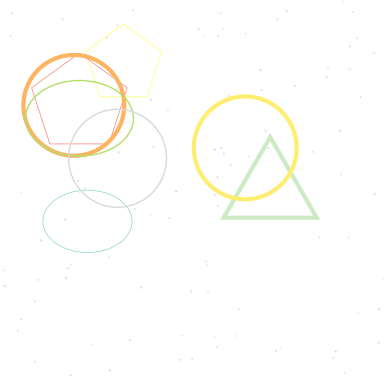[{"shape": "oval", "thickness": 0.5, "radius": 0.58, "center": [0.227, 0.425]}, {"shape": "pentagon", "thickness": 1, "radius": 0.52, "center": [0.321, 0.833]}, {"shape": "pentagon", "thickness": 0.5, "radius": 0.65, "center": [0.206, 0.732]}, {"shape": "circle", "thickness": 3, "radius": 0.65, "center": [0.192, 0.726]}, {"shape": "oval", "thickness": 1, "radius": 0.7, "center": [0.206, 0.693]}, {"shape": "circle", "thickness": 1, "radius": 0.64, "center": [0.305, 0.589]}, {"shape": "triangle", "thickness": 3, "radius": 0.7, "center": [0.702, 0.504]}, {"shape": "circle", "thickness": 3, "radius": 0.67, "center": [0.637, 0.616]}]